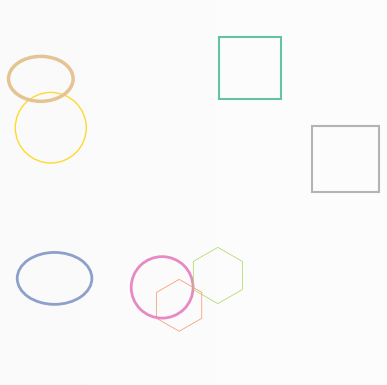[{"shape": "square", "thickness": 1.5, "radius": 0.4, "center": [0.645, 0.822]}, {"shape": "hexagon", "thickness": 0.5, "radius": 0.34, "center": [0.462, 0.207]}, {"shape": "oval", "thickness": 2, "radius": 0.48, "center": [0.141, 0.277]}, {"shape": "circle", "thickness": 2, "radius": 0.4, "center": [0.418, 0.254]}, {"shape": "hexagon", "thickness": 0.5, "radius": 0.37, "center": [0.562, 0.284]}, {"shape": "circle", "thickness": 1, "radius": 0.46, "center": [0.131, 0.668]}, {"shape": "oval", "thickness": 2.5, "radius": 0.42, "center": [0.105, 0.795]}, {"shape": "square", "thickness": 1.5, "radius": 0.43, "center": [0.893, 0.587]}]